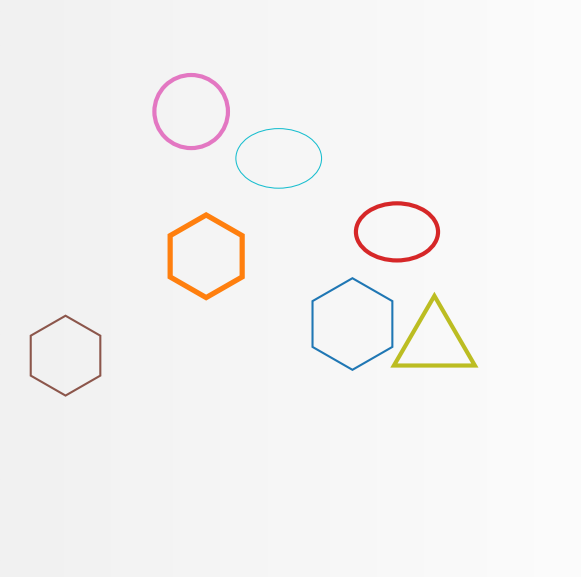[{"shape": "hexagon", "thickness": 1, "radius": 0.4, "center": [0.606, 0.438]}, {"shape": "hexagon", "thickness": 2.5, "radius": 0.36, "center": [0.355, 0.555]}, {"shape": "oval", "thickness": 2, "radius": 0.35, "center": [0.683, 0.598]}, {"shape": "hexagon", "thickness": 1, "radius": 0.35, "center": [0.113, 0.383]}, {"shape": "circle", "thickness": 2, "radius": 0.32, "center": [0.329, 0.806]}, {"shape": "triangle", "thickness": 2, "radius": 0.4, "center": [0.747, 0.406]}, {"shape": "oval", "thickness": 0.5, "radius": 0.37, "center": [0.48, 0.725]}]